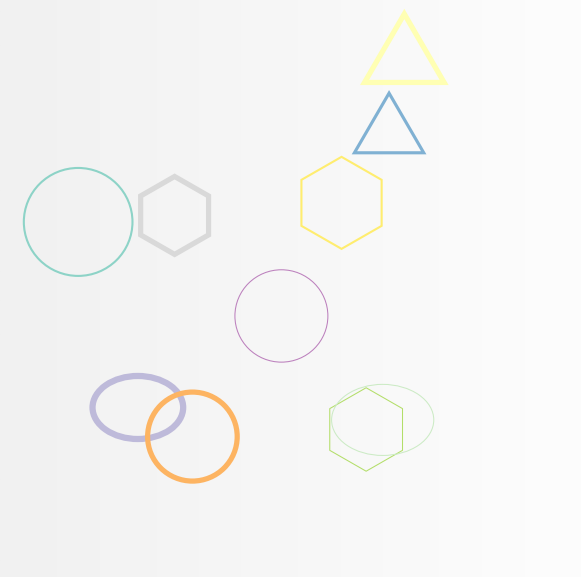[{"shape": "circle", "thickness": 1, "radius": 0.47, "center": [0.134, 0.615]}, {"shape": "triangle", "thickness": 2.5, "radius": 0.4, "center": [0.696, 0.896]}, {"shape": "oval", "thickness": 3, "radius": 0.39, "center": [0.237, 0.294]}, {"shape": "triangle", "thickness": 1.5, "radius": 0.34, "center": [0.669, 0.769]}, {"shape": "circle", "thickness": 2.5, "radius": 0.39, "center": [0.331, 0.243]}, {"shape": "hexagon", "thickness": 0.5, "radius": 0.36, "center": [0.63, 0.255]}, {"shape": "hexagon", "thickness": 2.5, "radius": 0.34, "center": [0.3, 0.626]}, {"shape": "circle", "thickness": 0.5, "radius": 0.4, "center": [0.484, 0.452]}, {"shape": "oval", "thickness": 0.5, "radius": 0.44, "center": [0.658, 0.272]}, {"shape": "hexagon", "thickness": 1, "radius": 0.4, "center": [0.588, 0.648]}]